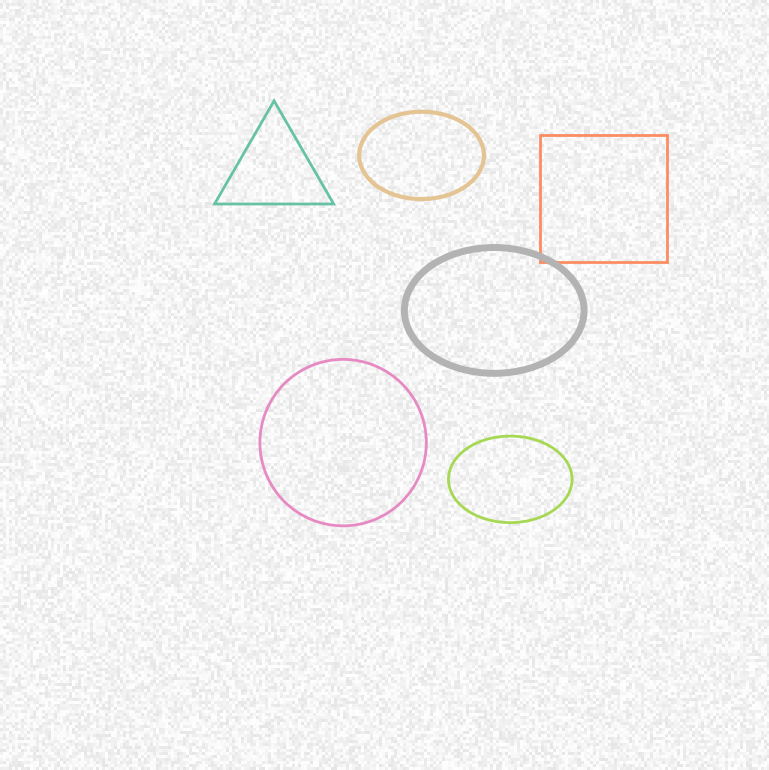[{"shape": "triangle", "thickness": 1, "radius": 0.45, "center": [0.356, 0.78]}, {"shape": "square", "thickness": 1, "radius": 0.41, "center": [0.784, 0.742]}, {"shape": "circle", "thickness": 1, "radius": 0.54, "center": [0.446, 0.425]}, {"shape": "oval", "thickness": 1, "radius": 0.4, "center": [0.663, 0.377]}, {"shape": "oval", "thickness": 1.5, "radius": 0.41, "center": [0.547, 0.798]}, {"shape": "oval", "thickness": 2.5, "radius": 0.58, "center": [0.642, 0.597]}]